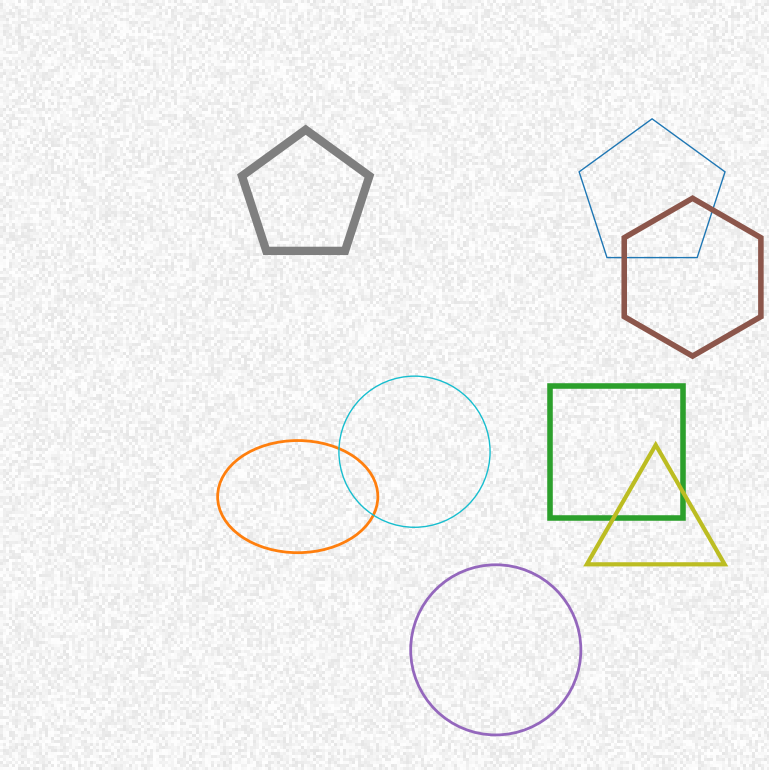[{"shape": "pentagon", "thickness": 0.5, "radius": 0.5, "center": [0.847, 0.746]}, {"shape": "oval", "thickness": 1, "radius": 0.52, "center": [0.387, 0.355]}, {"shape": "square", "thickness": 2, "radius": 0.43, "center": [0.8, 0.413]}, {"shape": "circle", "thickness": 1, "radius": 0.55, "center": [0.644, 0.156]}, {"shape": "hexagon", "thickness": 2, "radius": 0.51, "center": [0.899, 0.64]}, {"shape": "pentagon", "thickness": 3, "radius": 0.43, "center": [0.397, 0.745]}, {"shape": "triangle", "thickness": 1.5, "radius": 0.52, "center": [0.852, 0.319]}, {"shape": "circle", "thickness": 0.5, "radius": 0.49, "center": [0.538, 0.413]}]